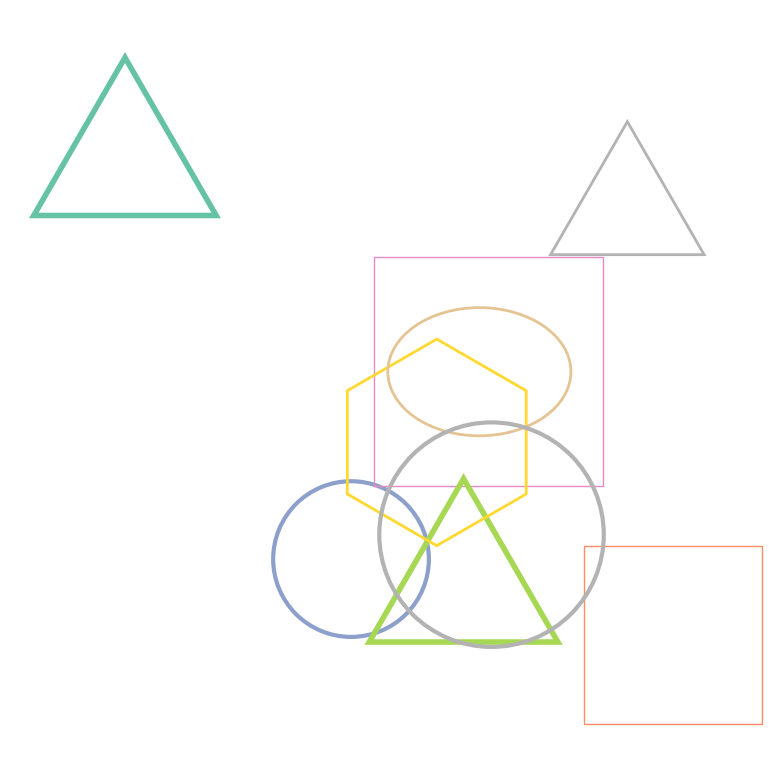[{"shape": "triangle", "thickness": 2, "radius": 0.68, "center": [0.162, 0.789]}, {"shape": "square", "thickness": 0.5, "radius": 0.58, "center": [0.875, 0.175]}, {"shape": "circle", "thickness": 1.5, "radius": 0.51, "center": [0.456, 0.274]}, {"shape": "square", "thickness": 0.5, "radius": 0.75, "center": [0.635, 0.518]}, {"shape": "triangle", "thickness": 2, "radius": 0.71, "center": [0.602, 0.237]}, {"shape": "hexagon", "thickness": 1, "radius": 0.67, "center": [0.567, 0.426]}, {"shape": "oval", "thickness": 1, "radius": 0.59, "center": [0.623, 0.517]}, {"shape": "triangle", "thickness": 1, "radius": 0.58, "center": [0.815, 0.727]}, {"shape": "circle", "thickness": 1.5, "radius": 0.73, "center": [0.638, 0.306]}]